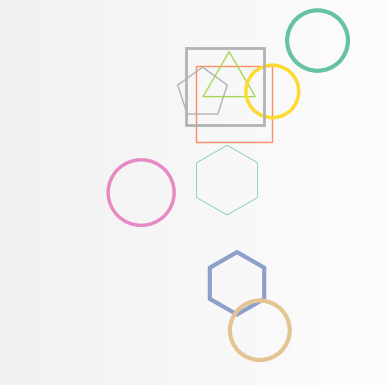[{"shape": "circle", "thickness": 3, "radius": 0.39, "center": [0.819, 0.895]}, {"shape": "hexagon", "thickness": 0.5, "radius": 0.45, "center": [0.586, 0.532]}, {"shape": "square", "thickness": 1, "radius": 0.49, "center": [0.605, 0.73]}, {"shape": "hexagon", "thickness": 3, "radius": 0.4, "center": [0.612, 0.264]}, {"shape": "circle", "thickness": 2.5, "radius": 0.43, "center": [0.364, 0.5]}, {"shape": "triangle", "thickness": 1, "radius": 0.39, "center": [0.591, 0.788]}, {"shape": "circle", "thickness": 2.5, "radius": 0.34, "center": [0.703, 0.763]}, {"shape": "circle", "thickness": 3, "radius": 0.39, "center": [0.671, 0.142]}, {"shape": "square", "thickness": 2, "radius": 0.5, "center": [0.58, 0.775]}, {"shape": "pentagon", "thickness": 1, "radius": 0.34, "center": [0.523, 0.758]}]